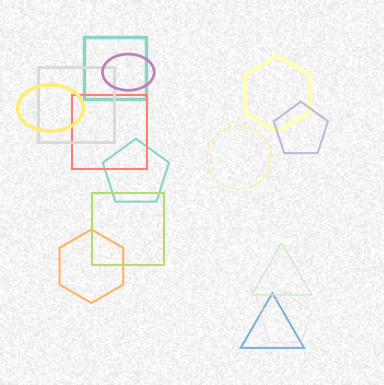[{"shape": "square", "thickness": 2.5, "radius": 0.4, "center": [0.298, 0.822]}, {"shape": "pentagon", "thickness": 1.5, "radius": 0.45, "center": [0.353, 0.549]}, {"shape": "hexagon", "thickness": 3, "radius": 0.49, "center": [0.721, 0.757]}, {"shape": "pentagon", "thickness": 1.5, "radius": 0.37, "center": [0.782, 0.662]}, {"shape": "square", "thickness": 1.5, "radius": 0.48, "center": [0.284, 0.658]}, {"shape": "triangle", "thickness": 1.5, "radius": 0.47, "center": [0.708, 0.144]}, {"shape": "hexagon", "thickness": 1.5, "radius": 0.48, "center": [0.237, 0.309]}, {"shape": "square", "thickness": 1.5, "radius": 0.47, "center": [0.332, 0.404]}, {"shape": "pentagon", "thickness": 0.5, "radius": 0.35, "center": [0.741, 0.168]}, {"shape": "square", "thickness": 2, "radius": 0.49, "center": [0.197, 0.728]}, {"shape": "oval", "thickness": 2, "radius": 0.34, "center": [0.333, 0.812]}, {"shape": "triangle", "thickness": 1, "radius": 0.45, "center": [0.732, 0.279]}, {"shape": "oval", "thickness": 2.5, "radius": 0.43, "center": [0.131, 0.719]}, {"shape": "circle", "thickness": 0.5, "radius": 0.41, "center": [0.621, 0.591]}]